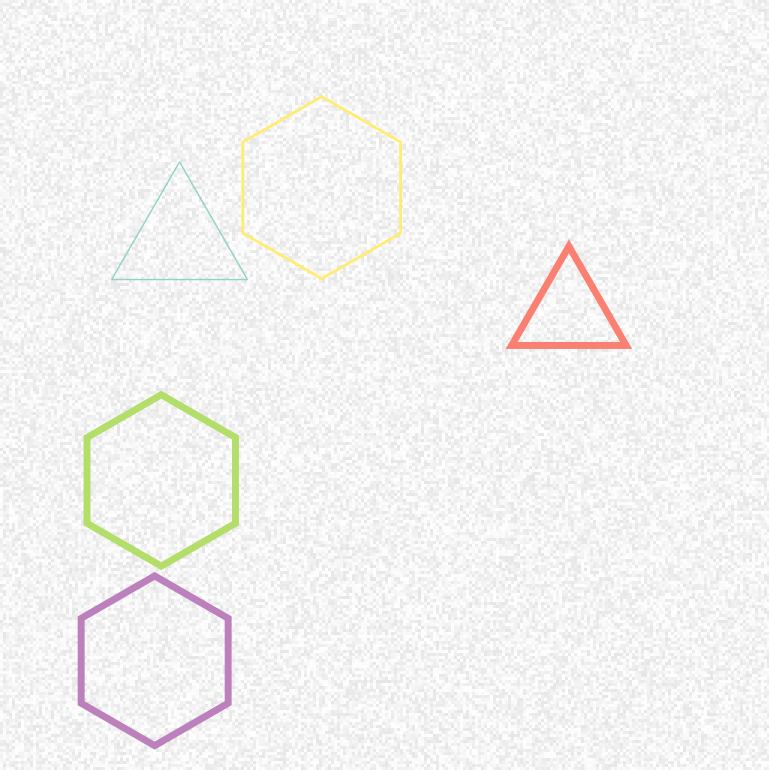[{"shape": "triangle", "thickness": 0.5, "radius": 0.51, "center": [0.233, 0.688]}, {"shape": "triangle", "thickness": 2.5, "radius": 0.43, "center": [0.739, 0.594]}, {"shape": "hexagon", "thickness": 2.5, "radius": 0.56, "center": [0.209, 0.376]}, {"shape": "hexagon", "thickness": 2.5, "radius": 0.55, "center": [0.201, 0.142]}, {"shape": "hexagon", "thickness": 1, "radius": 0.59, "center": [0.418, 0.756]}]